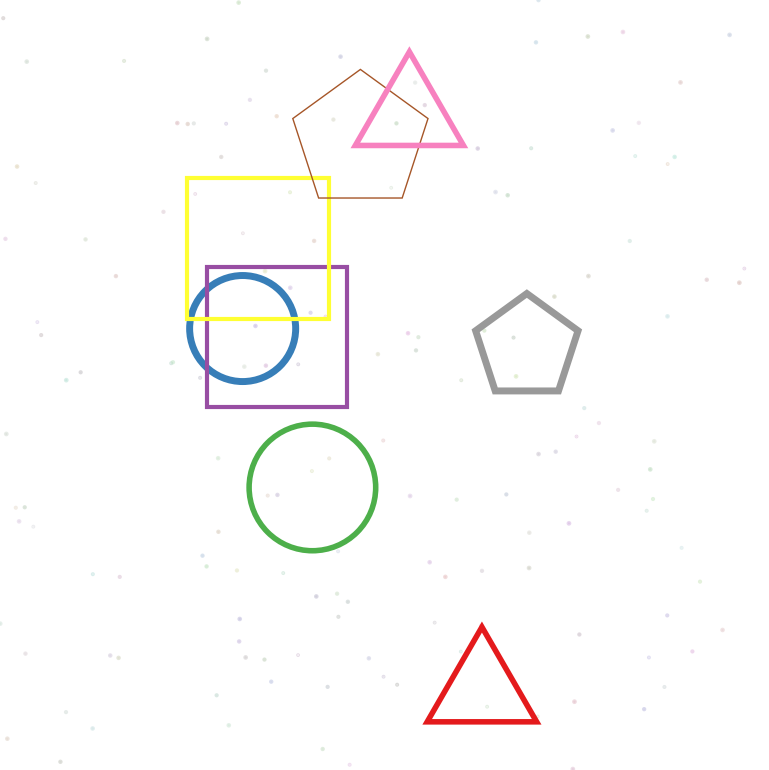[{"shape": "triangle", "thickness": 2, "radius": 0.41, "center": [0.626, 0.104]}, {"shape": "circle", "thickness": 2.5, "radius": 0.34, "center": [0.315, 0.573]}, {"shape": "circle", "thickness": 2, "radius": 0.41, "center": [0.406, 0.367]}, {"shape": "square", "thickness": 1.5, "radius": 0.45, "center": [0.36, 0.562]}, {"shape": "square", "thickness": 1.5, "radius": 0.46, "center": [0.335, 0.677]}, {"shape": "pentagon", "thickness": 0.5, "radius": 0.46, "center": [0.468, 0.818]}, {"shape": "triangle", "thickness": 2, "radius": 0.41, "center": [0.532, 0.852]}, {"shape": "pentagon", "thickness": 2.5, "radius": 0.35, "center": [0.684, 0.549]}]